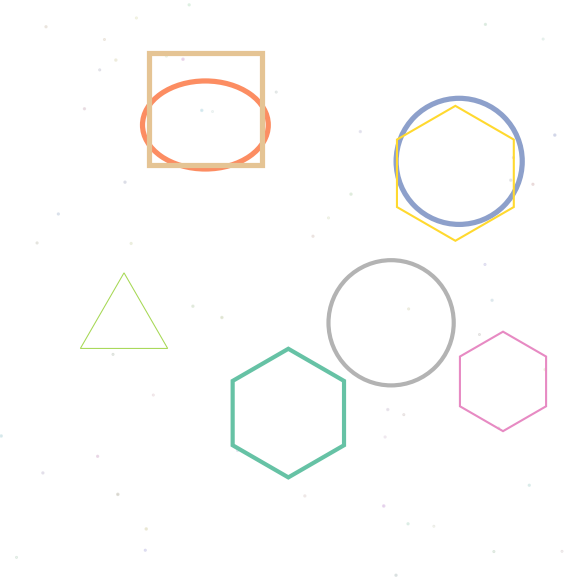[{"shape": "hexagon", "thickness": 2, "radius": 0.56, "center": [0.499, 0.284]}, {"shape": "oval", "thickness": 2.5, "radius": 0.54, "center": [0.356, 0.783]}, {"shape": "circle", "thickness": 2.5, "radius": 0.55, "center": [0.795, 0.72]}, {"shape": "hexagon", "thickness": 1, "radius": 0.43, "center": [0.871, 0.339]}, {"shape": "triangle", "thickness": 0.5, "radius": 0.44, "center": [0.215, 0.439]}, {"shape": "hexagon", "thickness": 1, "radius": 0.58, "center": [0.789, 0.699]}, {"shape": "square", "thickness": 2.5, "radius": 0.49, "center": [0.356, 0.81]}, {"shape": "circle", "thickness": 2, "radius": 0.54, "center": [0.677, 0.44]}]